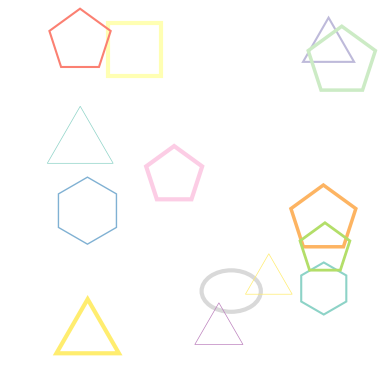[{"shape": "hexagon", "thickness": 1.5, "radius": 0.34, "center": [0.841, 0.251]}, {"shape": "triangle", "thickness": 0.5, "radius": 0.49, "center": [0.208, 0.625]}, {"shape": "square", "thickness": 3, "radius": 0.35, "center": [0.349, 0.872]}, {"shape": "triangle", "thickness": 1.5, "radius": 0.38, "center": [0.853, 0.878]}, {"shape": "pentagon", "thickness": 1.5, "radius": 0.42, "center": [0.208, 0.894]}, {"shape": "hexagon", "thickness": 1, "radius": 0.43, "center": [0.227, 0.453]}, {"shape": "pentagon", "thickness": 2.5, "radius": 0.44, "center": [0.84, 0.431]}, {"shape": "pentagon", "thickness": 2, "radius": 0.34, "center": [0.844, 0.353]}, {"shape": "pentagon", "thickness": 3, "radius": 0.38, "center": [0.452, 0.544]}, {"shape": "oval", "thickness": 3, "radius": 0.38, "center": [0.601, 0.244]}, {"shape": "triangle", "thickness": 0.5, "radius": 0.36, "center": [0.569, 0.141]}, {"shape": "pentagon", "thickness": 2.5, "radius": 0.46, "center": [0.888, 0.84]}, {"shape": "triangle", "thickness": 3, "radius": 0.47, "center": [0.228, 0.129]}, {"shape": "triangle", "thickness": 0.5, "radius": 0.35, "center": [0.698, 0.271]}]